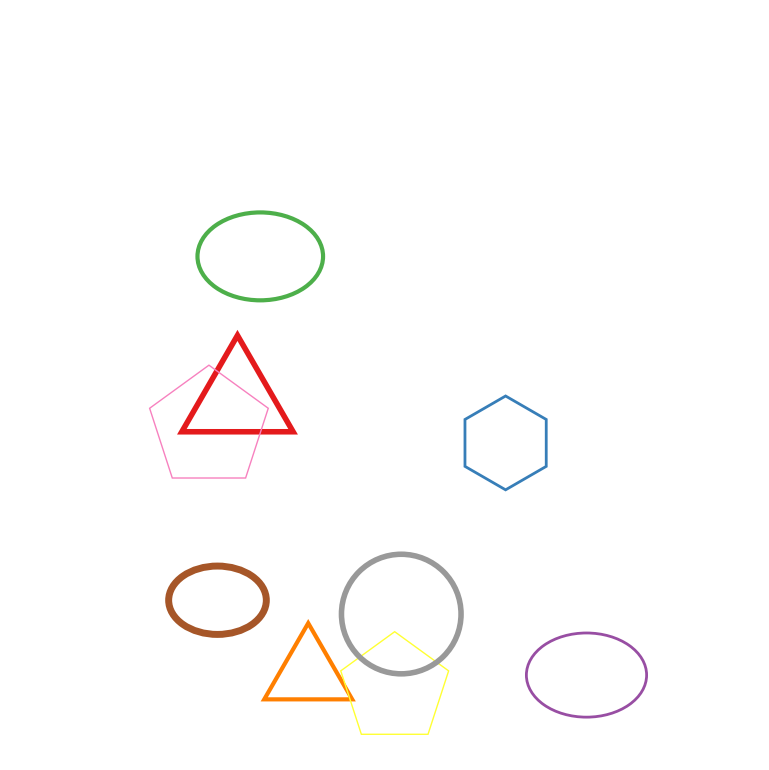[{"shape": "triangle", "thickness": 2, "radius": 0.42, "center": [0.308, 0.481]}, {"shape": "hexagon", "thickness": 1, "radius": 0.3, "center": [0.657, 0.425]}, {"shape": "oval", "thickness": 1.5, "radius": 0.41, "center": [0.338, 0.667]}, {"shape": "oval", "thickness": 1, "radius": 0.39, "center": [0.762, 0.123]}, {"shape": "triangle", "thickness": 1.5, "radius": 0.33, "center": [0.4, 0.125]}, {"shape": "pentagon", "thickness": 0.5, "radius": 0.37, "center": [0.513, 0.106]}, {"shape": "oval", "thickness": 2.5, "radius": 0.32, "center": [0.282, 0.22]}, {"shape": "pentagon", "thickness": 0.5, "radius": 0.41, "center": [0.271, 0.445]}, {"shape": "circle", "thickness": 2, "radius": 0.39, "center": [0.521, 0.203]}]